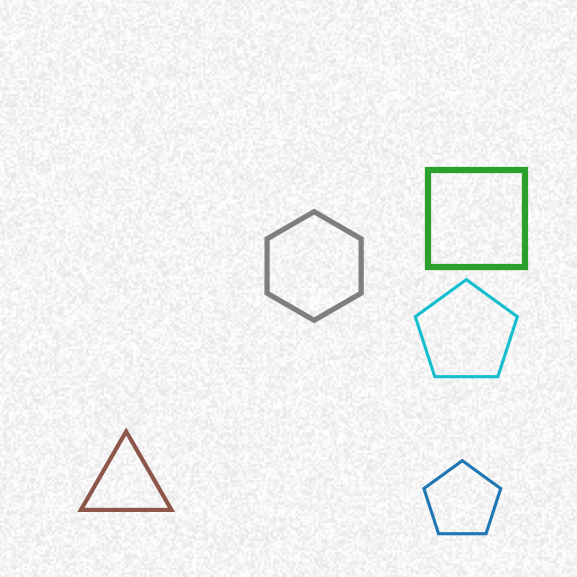[{"shape": "pentagon", "thickness": 1.5, "radius": 0.35, "center": [0.801, 0.132]}, {"shape": "square", "thickness": 3, "radius": 0.42, "center": [0.825, 0.621]}, {"shape": "triangle", "thickness": 2, "radius": 0.45, "center": [0.218, 0.161]}, {"shape": "hexagon", "thickness": 2.5, "radius": 0.47, "center": [0.544, 0.539]}, {"shape": "pentagon", "thickness": 1.5, "radius": 0.46, "center": [0.807, 0.422]}]